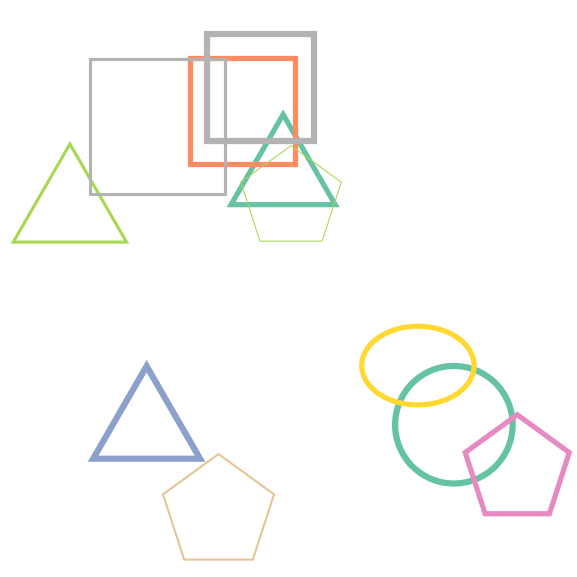[{"shape": "circle", "thickness": 3, "radius": 0.51, "center": [0.786, 0.264]}, {"shape": "triangle", "thickness": 2.5, "radius": 0.52, "center": [0.49, 0.697]}, {"shape": "square", "thickness": 2.5, "radius": 0.46, "center": [0.42, 0.807]}, {"shape": "triangle", "thickness": 3, "radius": 0.53, "center": [0.254, 0.258]}, {"shape": "pentagon", "thickness": 2.5, "radius": 0.47, "center": [0.896, 0.186]}, {"shape": "pentagon", "thickness": 0.5, "radius": 0.46, "center": [0.504, 0.655]}, {"shape": "triangle", "thickness": 1.5, "radius": 0.57, "center": [0.121, 0.637]}, {"shape": "oval", "thickness": 2.5, "radius": 0.49, "center": [0.724, 0.366]}, {"shape": "pentagon", "thickness": 1, "radius": 0.51, "center": [0.378, 0.112]}, {"shape": "square", "thickness": 1.5, "radius": 0.59, "center": [0.273, 0.78]}, {"shape": "square", "thickness": 3, "radius": 0.46, "center": [0.451, 0.847]}]